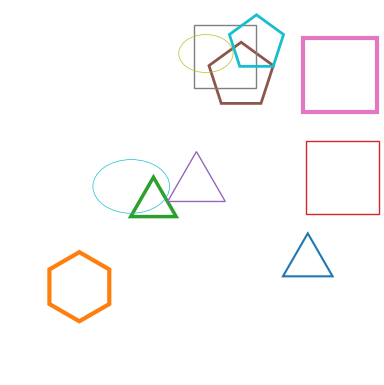[{"shape": "triangle", "thickness": 1.5, "radius": 0.37, "center": [0.799, 0.319]}, {"shape": "hexagon", "thickness": 3, "radius": 0.45, "center": [0.206, 0.255]}, {"shape": "triangle", "thickness": 2.5, "radius": 0.34, "center": [0.399, 0.471]}, {"shape": "square", "thickness": 1, "radius": 0.48, "center": [0.89, 0.54]}, {"shape": "triangle", "thickness": 1, "radius": 0.43, "center": [0.51, 0.52]}, {"shape": "pentagon", "thickness": 2, "radius": 0.44, "center": [0.626, 0.802]}, {"shape": "square", "thickness": 3, "radius": 0.48, "center": [0.882, 0.804]}, {"shape": "square", "thickness": 1, "radius": 0.4, "center": [0.585, 0.853]}, {"shape": "oval", "thickness": 0.5, "radius": 0.35, "center": [0.535, 0.861]}, {"shape": "oval", "thickness": 0.5, "radius": 0.5, "center": [0.341, 0.516]}, {"shape": "pentagon", "thickness": 2, "radius": 0.37, "center": [0.666, 0.888]}]